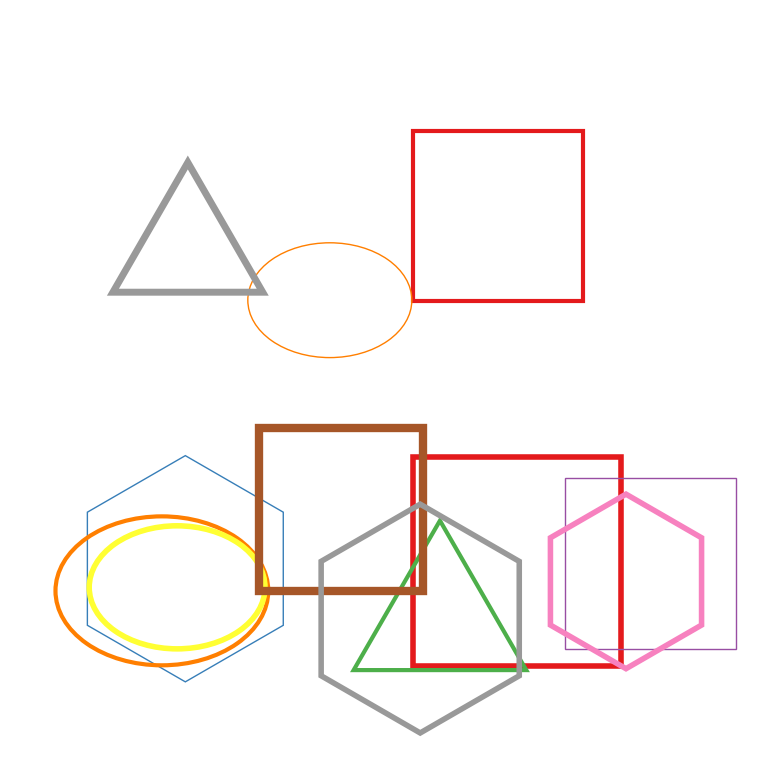[{"shape": "square", "thickness": 2, "radius": 0.68, "center": [0.671, 0.271]}, {"shape": "square", "thickness": 1.5, "radius": 0.55, "center": [0.647, 0.72]}, {"shape": "hexagon", "thickness": 0.5, "radius": 0.73, "center": [0.241, 0.261]}, {"shape": "triangle", "thickness": 1.5, "radius": 0.65, "center": [0.571, 0.194]}, {"shape": "square", "thickness": 0.5, "radius": 0.55, "center": [0.845, 0.268]}, {"shape": "oval", "thickness": 0.5, "radius": 0.53, "center": [0.428, 0.61]}, {"shape": "oval", "thickness": 1.5, "radius": 0.69, "center": [0.21, 0.233]}, {"shape": "oval", "thickness": 2, "radius": 0.57, "center": [0.23, 0.237]}, {"shape": "square", "thickness": 3, "radius": 0.53, "center": [0.443, 0.338]}, {"shape": "hexagon", "thickness": 2, "radius": 0.57, "center": [0.813, 0.245]}, {"shape": "hexagon", "thickness": 2, "radius": 0.74, "center": [0.546, 0.197]}, {"shape": "triangle", "thickness": 2.5, "radius": 0.56, "center": [0.244, 0.677]}]